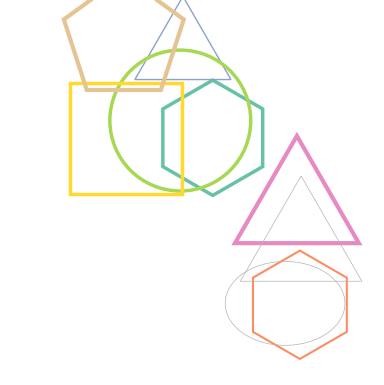[{"shape": "hexagon", "thickness": 2.5, "radius": 0.75, "center": [0.553, 0.642]}, {"shape": "hexagon", "thickness": 1.5, "radius": 0.7, "center": [0.779, 0.208]}, {"shape": "triangle", "thickness": 1, "radius": 0.72, "center": [0.475, 0.865]}, {"shape": "triangle", "thickness": 3, "radius": 0.93, "center": [0.771, 0.461]}, {"shape": "circle", "thickness": 2.5, "radius": 0.91, "center": [0.468, 0.687]}, {"shape": "square", "thickness": 2.5, "radius": 0.72, "center": [0.327, 0.641]}, {"shape": "pentagon", "thickness": 3, "radius": 0.82, "center": [0.322, 0.899]}, {"shape": "triangle", "thickness": 0.5, "radius": 0.91, "center": [0.782, 0.361]}, {"shape": "oval", "thickness": 0.5, "radius": 0.78, "center": [0.74, 0.212]}]